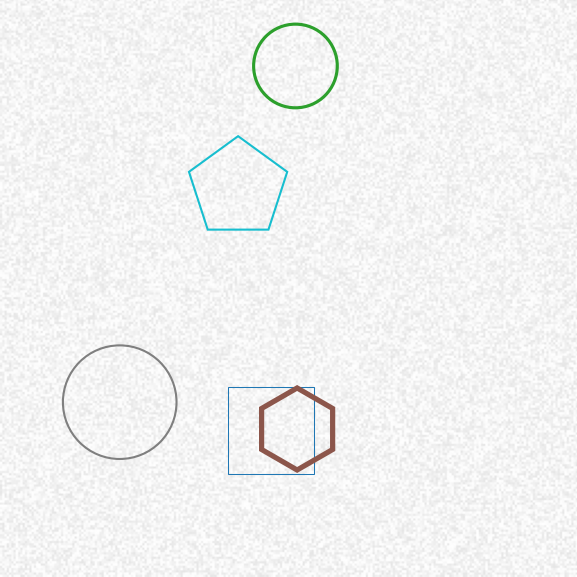[{"shape": "square", "thickness": 0.5, "radius": 0.37, "center": [0.469, 0.254]}, {"shape": "circle", "thickness": 1.5, "radius": 0.36, "center": [0.512, 0.885]}, {"shape": "hexagon", "thickness": 2.5, "radius": 0.36, "center": [0.514, 0.256]}, {"shape": "circle", "thickness": 1, "radius": 0.49, "center": [0.207, 0.303]}, {"shape": "pentagon", "thickness": 1, "radius": 0.45, "center": [0.412, 0.674]}]